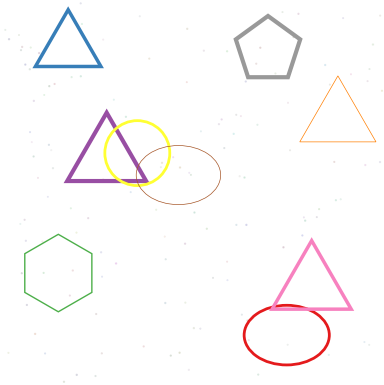[{"shape": "oval", "thickness": 2, "radius": 0.55, "center": [0.745, 0.13]}, {"shape": "triangle", "thickness": 2.5, "radius": 0.49, "center": [0.177, 0.876]}, {"shape": "hexagon", "thickness": 1, "radius": 0.5, "center": [0.151, 0.291]}, {"shape": "triangle", "thickness": 3, "radius": 0.59, "center": [0.277, 0.589]}, {"shape": "triangle", "thickness": 0.5, "radius": 0.57, "center": [0.878, 0.689]}, {"shape": "circle", "thickness": 2, "radius": 0.42, "center": [0.357, 0.602]}, {"shape": "oval", "thickness": 0.5, "radius": 0.55, "center": [0.463, 0.545]}, {"shape": "triangle", "thickness": 2.5, "radius": 0.59, "center": [0.81, 0.256]}, {"shape": "pentagon", "thickness": 3, "radius": 0.44, "center": [0.696, 0.871]}]